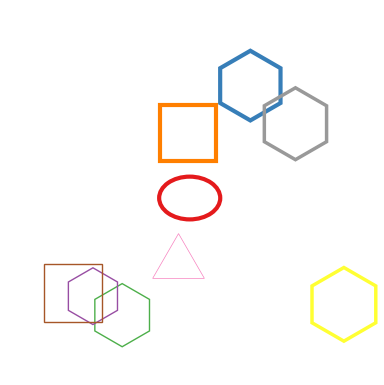[{"shape": "oval", "thickness": 3, "radius": 0.4, "center": [0.493, 0.486]}, {"shape": "hexagon", "thickness": 3, "radius": 0.45, "center": [0.65, 0.778]}, {"shape": "hexagon", "thickness": 1, "radius": 0.41, "center": [0.317, 0.181]}, {"shape": "hexagon", "thickness": 1, "radius": 0.37, "center": [0.241, 0.231]}, {"shape": "square", "thickness": 3, "radius": 0.36, "center": [0.489, 0.654]}, {"shape": "hexagon", "thickness": 2.5, "radius": 0.48, "center": [0.893, 0.21]}, {"shape": "square", "thickness": 1, "radius": 0.37, "center": [0.189, 0.239]}, {"shape": "triangle", "thickness": 0.5, "radius": 0.39, "center": [0.464, 0.316]}, {"shape": "hexagon", "thickness": 2.5, "radius": 0.47, "center": [0.767, 0.679]}]